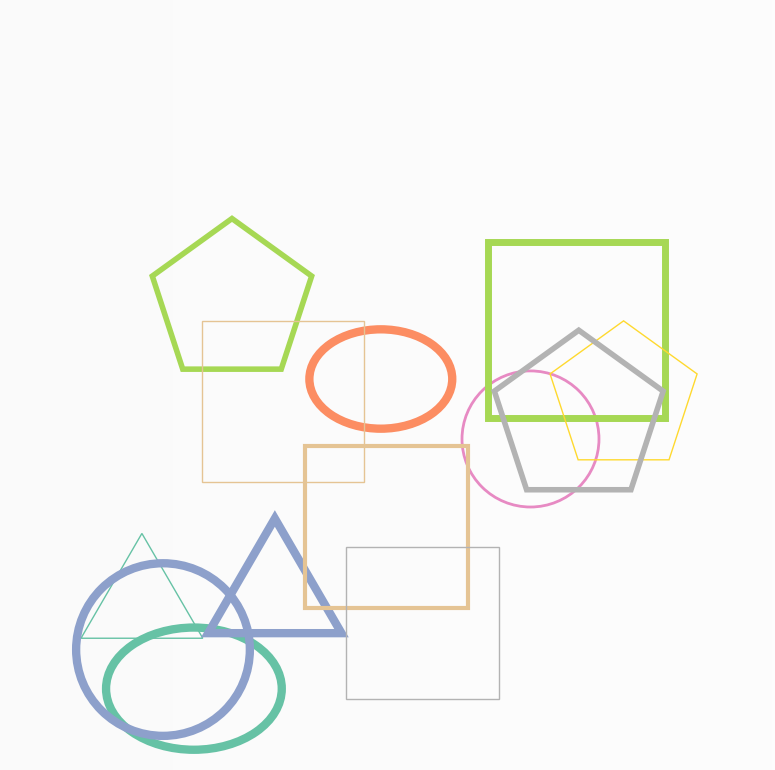[{"shape": "oval", "thickness": 3, "radius": 0.57, "center": [0.25, 0.106]}, {"shape": "triangle", "thickness": 0.5, "radius": 0.45, "center": [0.183, 0.216]}, {"shape": "oval", "thickness": 3, "radius": 0.46, "center": [0.491, 0.508]}, {"shape": "triangle", "thickness": 3, "radius": 0.5, "center": [0.355, 0.227]}, {"shape": "circle", "thickness": 3, "radius": 0.56, "center": [0.21, 0.156]}, {"shape": "circle", "thickness": 1, "radius": 0.44, "center": [0.685, 0.43]}, {"shape": "square", "thickness": 2.5, "radius": 0.57, "center": [0.744, 0.571]}, {"shape": "pentagon", "thickness": 2, "radius": 0.54, "center": [0.299, 0.608]}, {"shape": "pentagon", "thickness": 0.5, "radius": 0.5, "center": [0.805, 0.484]}, {"shape": "square", "thickness": 0.5, "radius": 0.52, "center": [0.365, 0.478]}, {"shape": "square", "thickness": 1.5, "radius": 0.53, "center": [0.499, 0.315]}, {"shape": "pentagon", "thickness": 2, "radius": 0.57, "center": [0.747, 0.457]}, {"shape": "square", "thickness": 0.5, "radius": 0.49, "center": [0.545, 0.191]}]